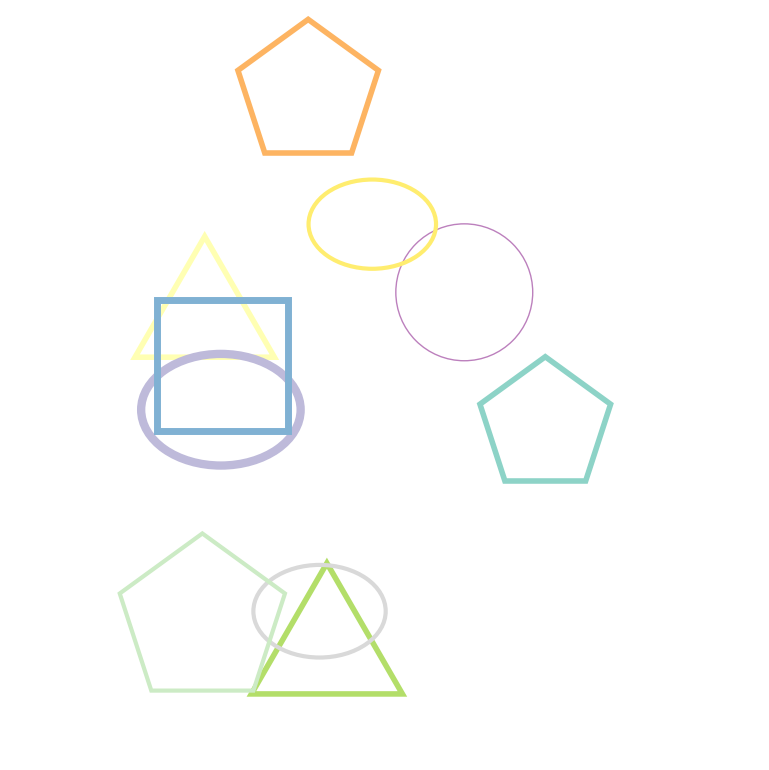[{"shape": "pentagon", "thickness": 2, "radius": 0.45, "center": [0.708, 0.447]}, {"shape": "triangle", "thickness": 2, "radius": 0.52, "center": [0.266, 0.588]}, {"shape": "oval", "thickness": 3, "radius": 0.52, "center": [0.287, 0.468]}, {"shape": "square", "thickness": 2.5, "radius": 0.42, "center": [0.289, 0.525]}, {"shape": "pentagon", "thickness": 2, "radius": 0.48, "center": [0.4, 0.879]}, {"shape": "triangle", "thickness": 2, "radius": 0.57, "center": [0.425, 0.155]}, {"shape": "oval", "thickness": 1.5, "radius": 0.43, "center": [0.415, 0.206]}, {"shape": "circle", "thickness": 0.5, "radius": 0.44, "center": [0.603, 0.62]}, {"shape": "pentagon", "thickness": 1.5, "radius": 0.56, "center": [0.263, 0.194]}, {"shape": "oval", "thickness": 1.5, "radius": 0.41, "center": [0.483, 0.709]}]